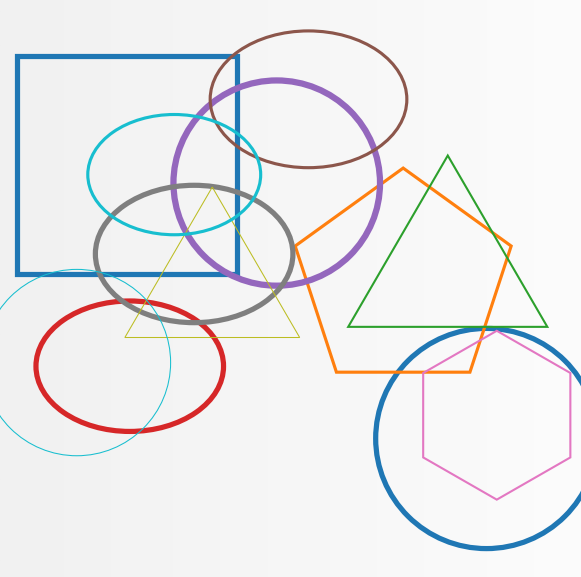[{"shape": "circle", "thickness": 2.5, "radius": 0.95, "center": [0.837, 0.24]}, {"shape": "square", "thickness": 2.5, "radius": 0.95, "center": [0.218, 0.713]}, {"shape": "pentagon", "thickness": 1.5, "radius": 0.98, "center": [0.694, 0.513]}, {"shape": "triangle", "thickness": 1, "radius": 0.99, "center": [0.77, 0.532]}, {"shape": "oval", "thickness": 2.5, "radius": 0.81, "center": [0.223, 0.365]}, {"shape": "circle", "thickness": 3, "radius": 0.89, "center": [0.476, 0.682]}, {"shape": "oval", "thickness": 1.5, "radius": 0.85, "center": [0.531, 0.827]}, {"shape": "hexagon", "thickness": 1, "radius": 0.73, "center": [0.855, 0.28]}, {"shape": "oval", "thickness": 2.5, "radius": 0.85, "center": [0.334, 0.559]}, {"shape": "triangle", "thickness": 0.5, "radius": 0.87, "center": [0.365, 0.502]}, {"shape": "circle", "thickness": 0.5, "radius": 0.81, "center": [0.132, 0.371]}, {"shape": "oval", "thickness": 1.5, "radius": 0.74, "center": [0.3, 0.697]}]